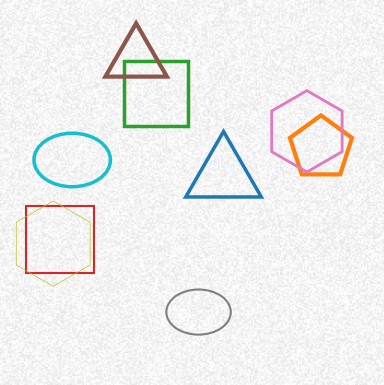[{"shape": "triangle", "thickness": 2.5, "radius": 0.57, "center": [0.581, 0.545]}, {"shape": "pentagon", "thickness": 3, "radius": 0.42, "center": [0.834, 0.616]}, {"shape": "square", "thickness": 2.5, "radius": 0.42, "center": [0.405, 0.757]}, {"shape": "square", "thickness": 1.5, "radius": 0.44, "center": [0.156, 0.378]}, {"shape": "triangle", "thickness": 3, "radius": 0.46, "center": [0.354, 0.847]}, {"shape": "hexagon", "thickness": 2, "radius": 0.53, "center": [0.797, 0.659]}, {"shape": "oval", "thickness": 1.5, "radius": 0.42, "center": [0.516, 0.189]}, {"shape": "hexagon", "thickness": 0.5, "radius": 0.55, "center": [0.138, 0.367]}, {"shape": "oval", "thickness": 2.5, "radius": 0.5, "center": [0.188, 0.584]}]